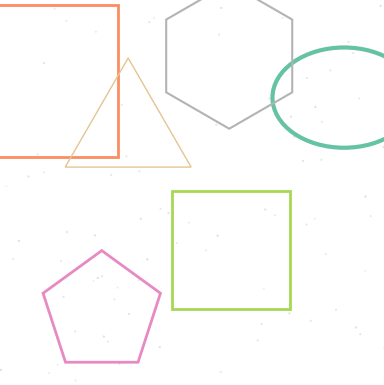[{"shape": "oval", "thickness": 3, "radius": 0.93, "center": [0.894, 0.746]}, {"shape": "square", "thickness": 2, "radius": 0.99, "center": [0.109, 0.789]}, {"shape": "pentagon", "thickness": 2, "radius": 0.8, "center": [0.264, 0.189]}, {"shape": "square", "thickness": 2, "radius": 0.77, "center": [0.599, 0.35]}, {"shape": "triangle", "thickness": 1, "radius": 0.94, "center": [0.333, 0.66]}, {"shape": "hexagon", "thickness": 1.5, "radius": 0.94, "center": [0.595, 0.855]}]